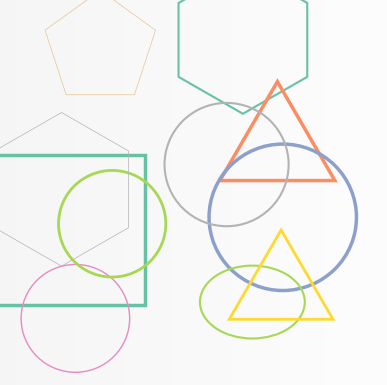[{"shape": "hexagon", "thickness": 1.5, "radius": 0.96, "center": [0.627, 0.896]}, {"shape": "square", "thickness": 2.5, "radius": 0.98, "center": [0.18, 0.403]}, {"shape": "triangle", "thickness": 2.5, "radius": 0.86, "center": [0.716, 0.617]}, {"shape": "circle", "thickness": 2.5, "radius": 0.95, "center": [0.73, 0.436]}, {"shape": "circle", "thickness": 1, "radius": 0.7, "center": [0.195, 0.173]}, {"shape": "oval", "thickness": 1.5, "radius": 0.68, "center": [0.651, 0.215]}, {"shape": "circle", "thickness": 2, "radius": 0.69, "center": [0.289, 0.419]}, {"shape": "triangle", "thickness": 2, "radius": 0.77, "center": [0.725, 0.248]}, {"shape": "pentagon", "thickness": 0.5, "radius": 0.75, "center": [0.259, 0.875]}, {"shape": "hexagon", "thickness": 0.5, "radius": 1.0, "center": [0.159, 0.508]}, {"shape": "circle", "thickness": 1.5, "radius": 0.8, "center": [0.585, 0.573]}]